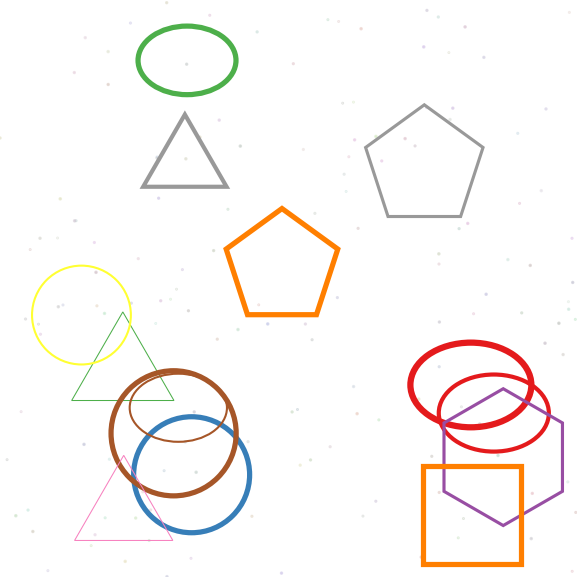[{"shape": "oval", "thickness": 3, "radius": 0.52, "center": [0.815, 0.333]}, {"shape": "oval", "thickness": 2, "radius": 0.48, "center": [0.855, 0.284]}, {"shape": "circle", "thickness": 2.5, "radius": 0.5, "center": [0.332, 0.177]}, {"shape": "triangle", "thickness": 0.5, "radius": 0.51, "center": [0.213, 0.357]}, {"shape": "oval", "thickness": 2.5, "radius": 0.42, "center": [0.324, 0.895]}, {"shape": "hexagon", "thickness": 1.5, "radius": 0.59, "center": [0.871, 0.208]}, {"shape": "pentagon", "thickness": 2.5, "radius": 0.51, "center": [0.488, 0.536]}, {"shape": "square", "thickness": 2.5, "radius": 0.42, "center": [0.817, 0.108]}, {"shape": "circle", "thickness": 1, "radius": 0.43, "center": [0.141, 0.454]}, {"shape": "circle", "thickness": 2.5, "radius": 0.54, "center": [0.301, 0.249]}, {"shape": "oval", "thickness": 1, "radius": 0.42, "center": [0.309, 0.293]}, {"shape": "triangle", "thickness": 0.5, "radius": 0.49, "center": [0.214, 0.112]}, {"shape": "pentagon", "thickness": 1.5, "radius": 0.53, "center": [0.735, 0.711]}, {"shape": "triangle", "thickness": 2, "radius": 0.42, "center": [0.32, 0.717]}]